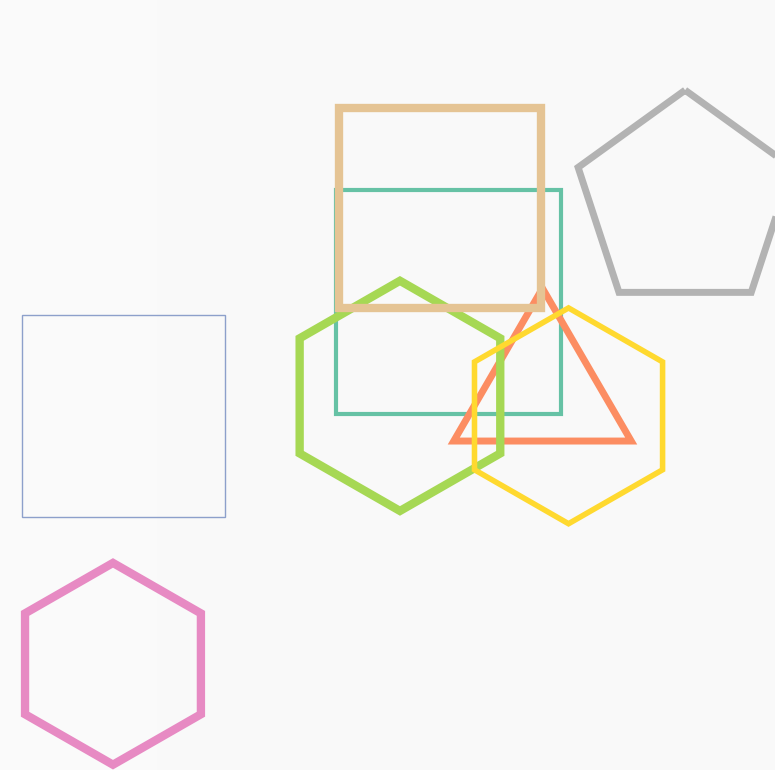[{"shape": "square", "thickness": 1.5, "radius": 0.73, "center": [0.578, 0.608]}, {"shape": "triangle", "thickness": 2.5, "radius": 0.66, "center": [0.7, 0.493]}, {"shape": "square", "thickness": 0.5, "radius": 0.65, "center": [0.159, 0.46]}, {"shape": "hexagon", "thickness": 3, "radius": 0.66, "center": [0.146, 0.138]}, {"shape": "hexagon", "thickness": 3, "radius": 0.75, "center": [0.516, 0.486]}, {"shape": "hexagon", "thickness": 2, "radius": 0.7, "center": [0.734, 0.46]}, {"shape": "square", "thickness": 3, "radius": 0.65, "center": [0.568, 0.73]}, {"shape": "pentagon", "thickness": 2.5, "radius": 0.73, "center": [0.884, 0.738]}]